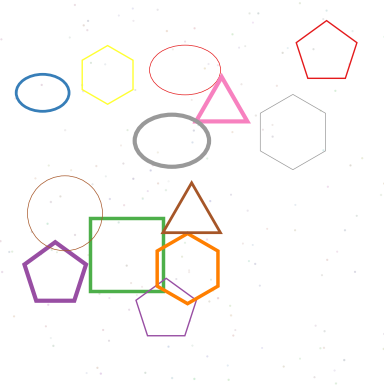[{"shape": "oval", "thickness": 0.5, "radius": 0.46, "center": [0.481, 0.818]}, {"shape": "pentagon", "thickness": 1, "radius": 0.41, "center": [0.848, 0.864]}, {"shape": "oval", "thickness": 2, "radius": 0.34, "center": [0.111, 0.759]}, {"shape": "square", "thickness": 2.5, "radius": 0.48, "center": [0.328, 0.34]}, {"shape": "pentagon", "thickness": 1, "radius": 0.41, "center": [0.432, 0.195]}, {"shape": "pentagon", "thickness": 3, "radius": 0.42, "center": [0.143, 0.287]}, {"shape": "hexagon", "thickness": 2.5, "radius": 0.46, "center": [0.487, 0.302]}, {"shape": "hexagon", "thickness": 1, "radius": 0.38, "center": [0.28, 0.805]}, {"shape": "triangle", "thickness": 2, "radius": 0.43, "center": [0.498, 0.439]}, {"shape": "circle", "thickness": 0.5, "radius": 0.49, "center": [0.169, 0.446]}, {"shape": "triangle", "thickness": 3, "radius": 0.39, "center": [0.576, 0.723]}, {"shape": "hexagon", "thickness": 0.5, "radius": 0.49, "center": [0.761, 0.657]}, {"shape": "oval", "thickness": 3, "radius": 0.48, "center": [0.446, 0.634]}]